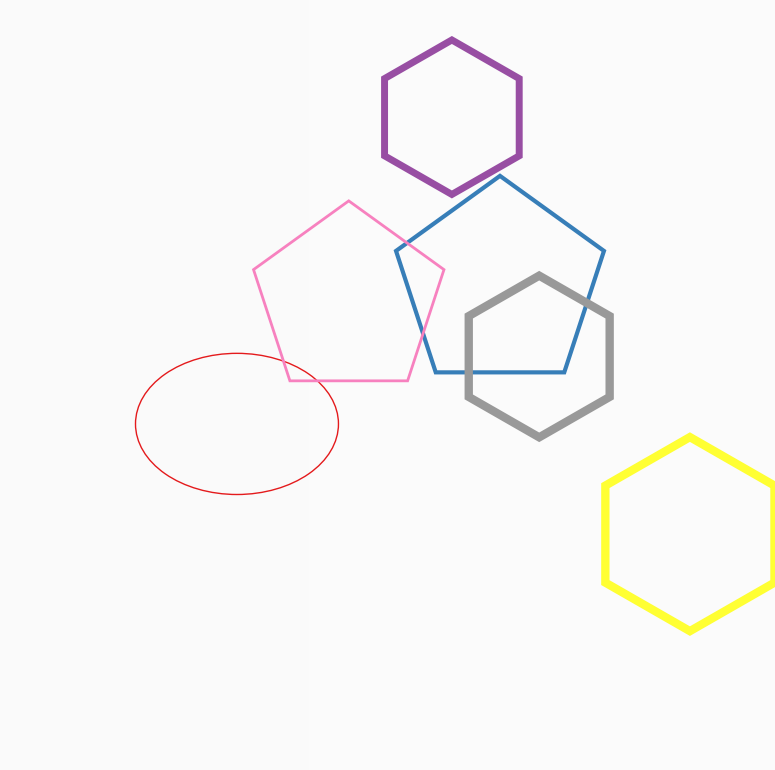[{"shape": "oval", "thickness": 0.5, "radius": 0.65, "center": [0.306, 0.449]}, {"shape": "pentagon", "thickness": 1.5, "radius": 0.71, "center": [0.645, 0.631]}, {"shape": "hexagon", "thickness": 2.5, "radius": 0.5, "center": [0.583, 0.848]}, {"shape": "hexagon", "thickness": 3, "radius": 0.63, "center": [0.89, 0.306]}, {"shape": "pentagon", "thickness": 1, "radius": 0.65, "center": [0.45, 0.61]}, {"shape": "hexagon", "thickness": 3, "radius": 0.52, "center": [0.696, 0.537]}]